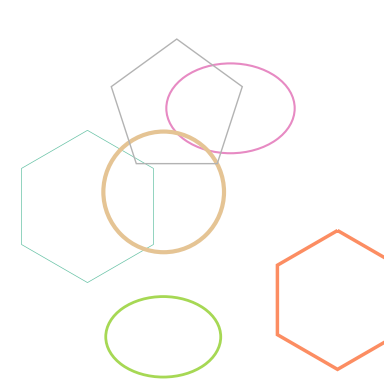[{"shape": "hexagon", "thickness": 0.5, "radius": 0.99, "center": [0.227, 0.464]}, {"shape": "hexagon", "thickness": 2.5, "radius": 0.9, "center": [0.877, 0.221]}, {"shape": "oval", "thickness": 1.5, "radius": 0.83, "center": [0.599, 0.719]}, {"shape": "oval", "thickness": 2, "radius": 0.75, "center": [0.424, 0.125]}, {"shape": "circle", "thickness": 3, "radius": 0.78, "center": [0.425, 0.502]}, {"shape": "pentagon", "thickness": 1, "radius": 0.89, "center": [0.459, 0.72]}]